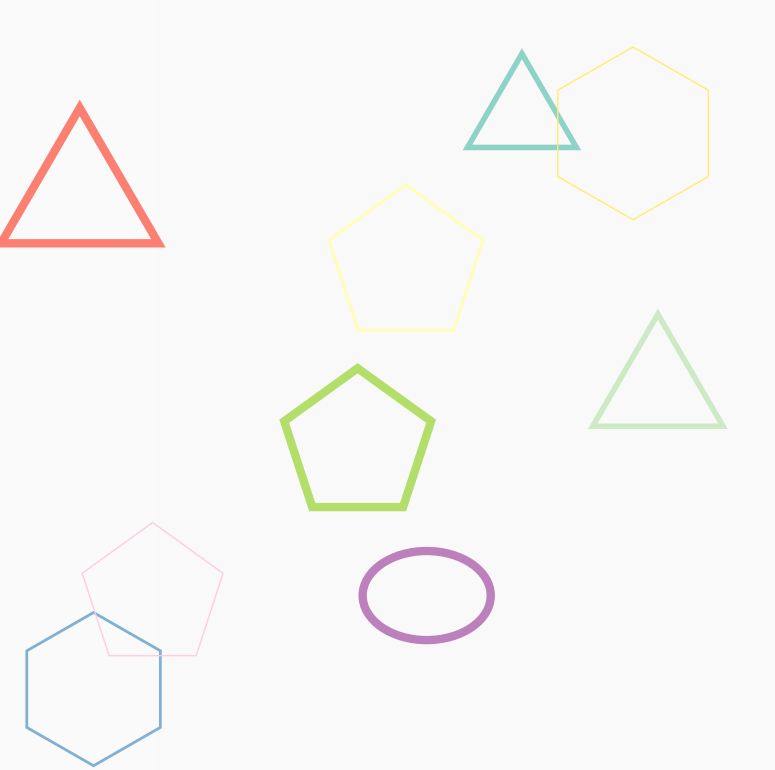[{"shape": "triangle", "thickness": 2, "radius": 0.41, "center": [0.673, 0.849]}, {"shape": "pentagon", "thickness": 1, "radius": 0.52, "center": [0.524, 0.656]}, {"shape": "triangle", "thickness": 3, "radius": 0.59, "center": [0.103, 0.743]}, {"shape": "hexagon", "thickness": 1, "radius": 0.5, "center": [0.121, 0.105]}, {"shape": "pentagon", "thickness": 3, "radius": 0.5, "center": [0.461, 0.422]}, {"shape": "pentagon", "thickness": 0.5, "radius": 0.48, "center": [0.197, 0.226]}, {"shape": "oval", "thickness": 3, "radius": 0.41, "center": [0.551, 0.227]}, {"shape": "triangle", "thickness": 2, "radius": 0.49, "center": [0.849, 0.495]}, {"shape": "hexagon", "thickness": 0.5, "radius": 0.56, "center": [0.817, 0.827]}]